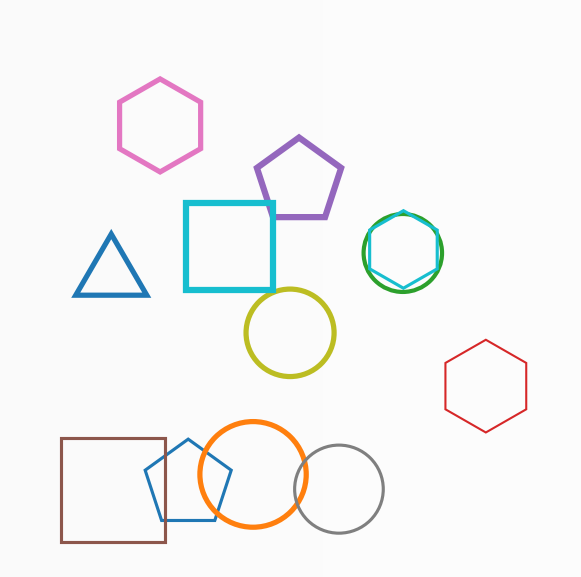[{"shape": "triangle", "thickness": 2.5, "radius": 0.35, "center": [0.191, 0.523]}, {"shape": "pentagon", "thickness": 1.5, "radius": 0.39, "center": [0.324, 0.161]}, {"shape": "circle", "thickness": 2.5, "radius": 0.46, "center": [0.435, 0.178]}, {"shape": "circle", "thickness": 2, "radius": 0.34, "center": [0.693, 0.561]}, {"shape": "hexagon", "thickness": 1, "radius": 0.4, "center": [0.836, 0.331]}, {"shape": "pentagon", "thickness": 3, "radius": 0.38, "center": [0.514, 0.685]}, {"shape": "square", "thickness": 1.5, "radius": 0.45, "center": [0.195, 0.151]}, {"shape": "hexagon", "thickness": 2.5, "radius": 0.4, "center": [0.275, 0.782]}, {"shape": "circle", "thickness": 1.5, "radius": 0.38, "center": [0.583, 0.152]}, {"shape": "circle", "thickness": 2.5, "radius": 0.38, "center": [0.499, 0.423]}, {"shape": "hexagon", "thickness": 1.5, "radius": 0.34, "center": [0.694, 0.567]}, {"shape": "square", "thickness": 3, "radius": 0.37, "center": [0.395, 0.572]}]